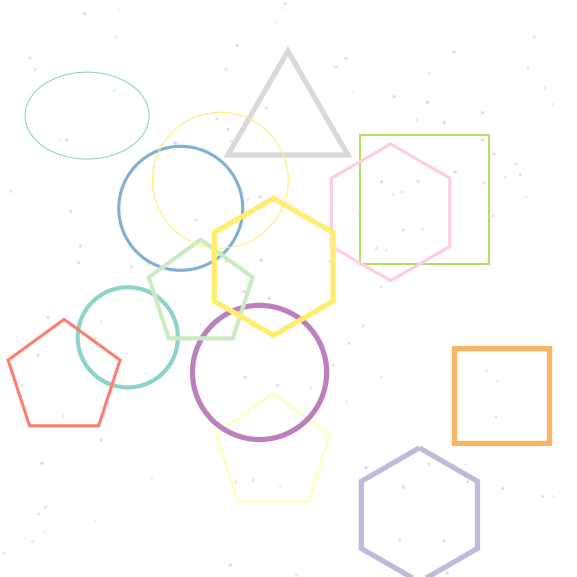[{"shape": "oval", "thickness": 0.5, "radius": 0.54, "center": [0.151, 0.799]}, {"shape": "circle", "thickness": 2, "radius": 0.43, "center": [0.221, 0.415]}, {"shape": "pentagon", "thickness": 1, "radius": 0.52, "center": [0.473, 0.214]}, {"shape": "hexagon", "thickness": 2.5, "radius": 0.58, "center": [0.726, 0.108]}, {"shape": "pentagon", "thickness": 1.5, "radius": 0.51, "center": [0.111, 0.344]}, {"shape": "circle", "thickness": 1.5, "radius": 0.54, "center": [0.313, 0.638]}, {"shape": "square", "thickness": 2.5, "radius": 0.41, "center": [0.868, 0.315]}, {"shape": "square", "thickness": 1, "radius": 0.56, "center": [0.736, 0.654]}, {"shape": "hexagon", "thickness": 1.5, "radius": 0.59, "center": [0.676, 0.631]}, {"shape": "triangle", "thickness": 2.5, "radius": 0.6, "center": [0.498, 0.791]}, {"shape": "circle", "thickness": 2.5, "radius": 0.58, "center": [0.449, 0.354]}, {"shape": "pentagon", "thickness": 2, "radius": 0.47, "center": [0.348, 0.49]}, {"shape": "hexagon", "thickness": 2.5, "radius": 0.59, "center": [0.474, 0.537]}, {"shape": "circle", "thickness": 0.5, "radius": 0.59, "center": [0.382, 0.687]}]